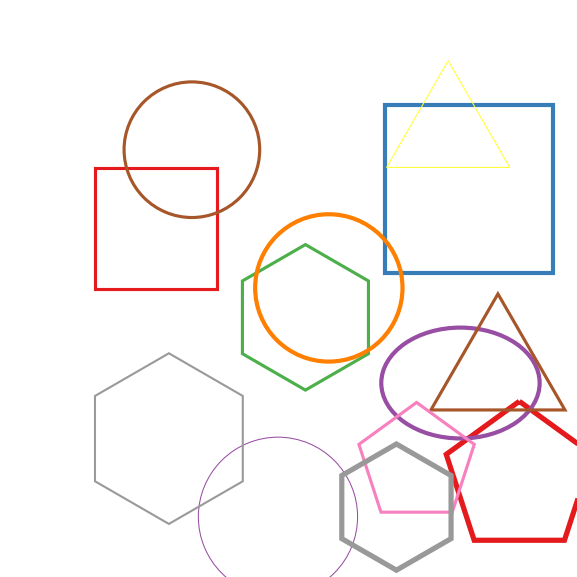[{"shape": "pentagon", "thickness": 2.5, "radius": 0.67, "center": [0.899, 0.171]}, {"shape": "square", "thickness": 1.5, "radius": 0.53, "center": [0.27, 0.603]}, {"shape": "square", "thickness": 2, "radius": 0.73, "center": [0.813, 0.672]}, {"shape": "hexagon", "thickness": 1.5, "radius": 0.63, "center": [0.529, 0.45]}, {"shape": "circle", "thickness": 0.5, "radius": 0.69, "center": [0.481, 0.104]}, {"shape": "oval", "thickness": 2, "radius": 0.69, "center": [0.797, 0.336]}, {"shape": "circle", "thickness": 2, "radius": 0.64, "center": [0.569, 0.501]}, {"shape": "triangle", "thickness": 0.5, "radius": 0.62, "center": [0.776, 0.771]}, {"shape": "circle", "thickness": 1.5, "radius": 0.59, "center": [0.332, 0.74]}, {"shape": "triangle", "thickness": 1.5, "radius": 0.67, "center": [0.862, 0.356]}, {"shape": "pentagon", "thickness": 1.5, "radius": 0.53, "center": [0.721, 0.197]}, {"shape": "hexagon", "thickness": 2.5, "radius": 0.55, "center": [0.686, 0.121]}, {"shape": "hexagon", "thickness": 1, "radius": 0.74, "center": [0.292, 0.24]}]